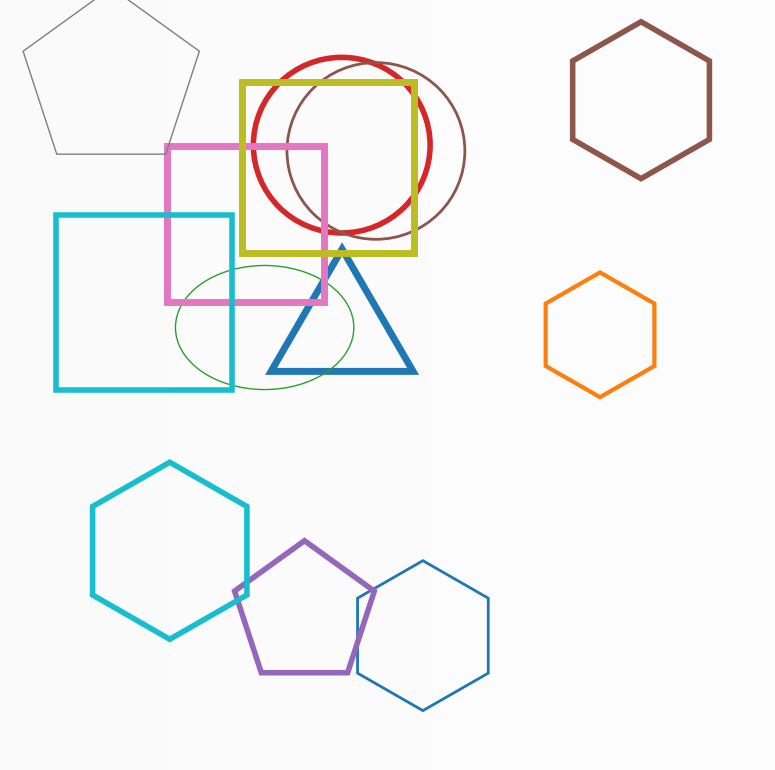[{"shape": "hexagon", "thickness": 1, "radius": 0.49, "center": [0.546, 0.174]}, {"shape": "triangle", "thickness": 2.5, "radius": 0.53, "center": [0.441, 0.571]}, {"shape": "hexagon", "thickness": 1.5, "radius": 0.41, "center": [0.774, 0.565]}, {"shape": "oval", "thickness": 0.5, "radius": 0.58, "center": [0.341, 0.575]}, {"shape": "circle", "thickness": 2, "radius": 0.57, "center": [0.441, 0.811]}, {"shape": "pentagon", "thickness": 2, "radius": 0.47, "center": [0.393, 0.203]}, {"shape": "circle", "thickness": 1, "radius": 0.57, "center": [0.485, 0.804]}, {"shape": "hexagon", "thickness": 2, "radius": 0.51, "center": [0.827, 0.87]}, {"shape": "square", "thickness": 2.5, "radius": 0.51, "center": [0.317, 0.709]}, {"shape": "pentagon", "thickness": 0.5, "radius": 0.6, "center": [0.144, 0.896]}, {"shape": "square", "thickness": 2.5, "radius": 0.56, "center": [0.423, 0.783]}, {"shape": "square", "thickness": 2, "radius": 0.57, "center": [0.186, 0.607]}, {"shape": "hexagon", "thickness": 2, "radius": 0.57, "center": [0.219, 0.285]}]